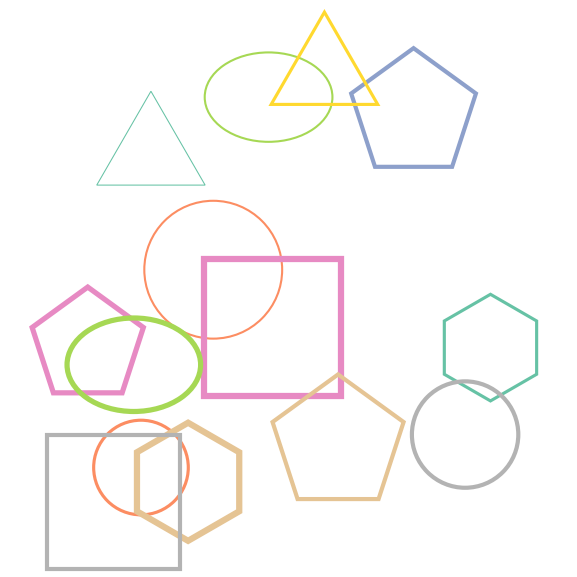[{"shape": "triangle", "thickness": 0.5, "radius": 0.54, "center": [0.261, 0.733]}, {"shape": "hexagon", "thickness": 1.5, "radius": 0.46, "center": [0.849, 0.397]}, {"shape": "circle", "thickness": 1.5, "radius": 0.41, "center": [0.244, 0.19]}, {"shape": "circle", "thickness": 1, "radius": 0.6, "center": [0.369, 0.532]}, {"shape": "pentagon", "thickness": 2, "radius": 0.57, "center": [0.716, 0.802]}, {"shape": "pentagon", "thickness": 2.5, "radius": 0.51, "center": [0.152, 0.401]}, {"shape": "square", "thickness": 3, "radius": 0.59, "center": [0.471, 0.432]}, {"shape": "oval", "thickness": 1, "radius": 0.55, "center": [0.465, 0.831]}, {"shape": "oval", "thickness": 2.5, "radius": 0.58, "center": [0.232, 0.368]}, {"shape": "triangle", "thickness": 1.5, "radius": 0.53, "center": [0.562, 0.872]}, {"shape": "pentagon", "thickness": 2, "radius": 0.6, "center": [0.585, 0.231]}, {"shape": "hexagon", "thickness": 3, "radius": 0.51, "center": [0.326, 0.165]}, {"shape": "square", "thickness": 2, "radius": 0.58, "center": [0.197, 0.13]}, {"shape": "circle", "thickness": 2, "radius": 0.46, "center": [0.805, 0.247]}]